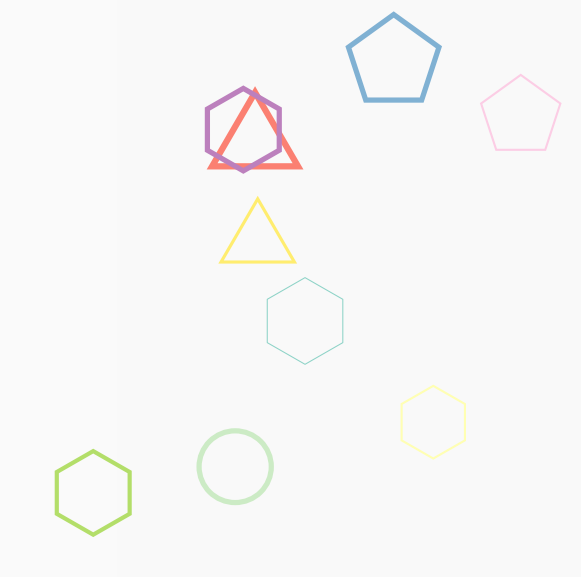[{"shape": "hexagon", "thickness": 0.5, "radius": 0.38, "center": [0.525, 0.443]}, {"shape": "hexagon", "thickness": 1, "radius": 0.31, "center": [0.745, 0.268]}, {"shape": "triangle", "thickness": 3, "radius": 0.43, "center": [0.439, 0.754]}, {"shape": "pentagon", "thickness": 2.5, "radius": 0.41, "center": [0.677, 0.892]}, {"shape": "hexagon", "thickness": 2, "radius": 0.36, "center": [0.16, 0.146]}, {"shape": "pentagon", "thickness": 1, "radius": 0.36, "center": [0.896, 0.798]}, {"shape": "hexagon", "thickness": 2.5, "radius": 0.36, "center": [0.419, 0.775]}, {"shape": "circle", "thickness": 2.5, "radius": 0.31, "center": [0.405, 0.191]}, {"shape": "triangle", "thickness": 1.5, "radius": 0.36, "center": [0.443, 0.582]}]